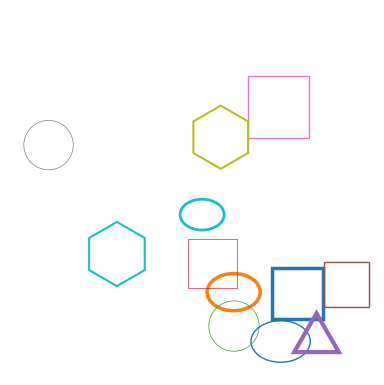[{"shape": "square", "thickness": 2.5, "radius": 0.33, "center": [0.773, 0.237]}, {"shape": "oval", "thickness": 1, "radius": 0.39, "center": [0.729, 0.113]}, {"shape": "oval", "thickness": 2.5, "radius": 0.34, "center": [0.607, 0.241]}, {"shape": "circle", "thickness": 0.5, "radius": 0.33, "center": [0.608, 0.153]}, {"shape": "square", "thickness": 0.5, "radius": 0.32, "center": [0.552, 0.315]}, {"shape": "triangle", "thickness": 3, "radius": 0.34, "center": [0.822, 0.119]}, {"shape": "square", "thickness": 1, "radius": 0.29, "center": [0.9, 0.262]}, {"shape": "square", "thickness": 1, "radius": 0.4, "center": [0.724, 0.722]}, {"shape": "circle", "thickness": 0.5, "radius": 0.32, "center": [0.126, 0.623]}, {"shape": "hexagon", "thickness": 1.5, "radius": 0.41, "center": [0.573, 0.644]}, {"shape": "oval", "thickness": 2, "radius": 0.29, "center": [0.525, 0.443]}, {"shape": "hexagon", "thickness": 1.5, "radius": 0.42, "center": [0.304, 0.34]}]